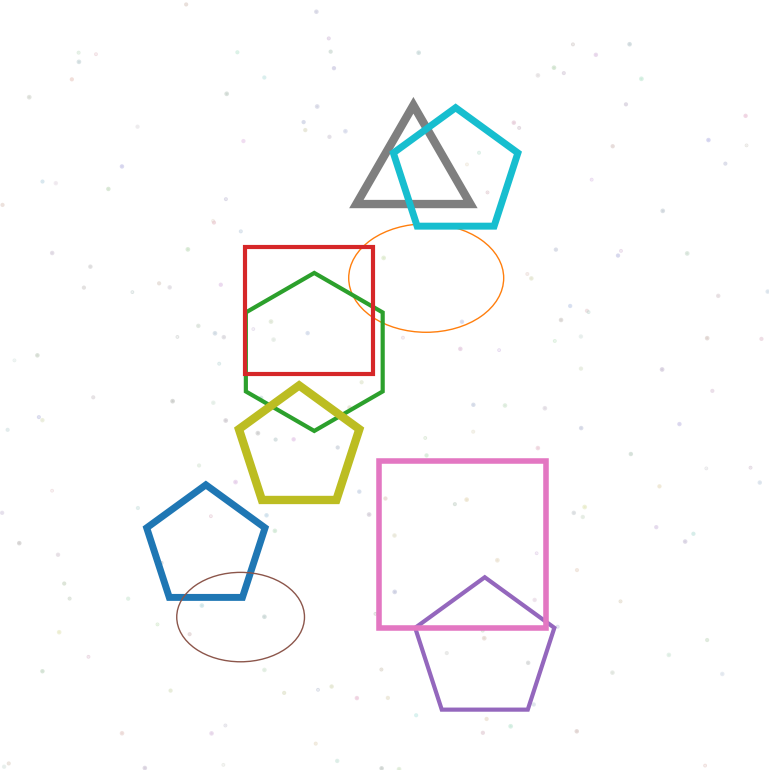[{"shape": "pentagon", "thickness": 2.5, "radius": 0.4, "center": [0.267, 0.29]}, {"shape": "oval", "thickness": 0.5, "radius": 0.5, "center": [0.554, 0.639]}, {"shape": "hexagon", "thickness": 1.5, "radius": 0.51, "center": [0.408, 0.543]}, {"shape": "square", "thickness": 1.5, "radius": 0.41, "center": [0.402, 0.597]}, {"shape": "pentagon", "thickness": 1.5, "radius": 0.48, "center": [0.63, 0.155]}, {"shape": "oval", "thickness": 0.5, "radius": 0.41, "center": [0.312, 0.199]}, {"shape": "square", "thickness": 2, "radius": 0.54, "center": [0.6, 0.293]}, {"shape": "triangle", "thickness": 3, "radius": 0.43, "center": [0.537, 0.778]}, {"shape": "pentagon", "thickness": 3, "radius": 0.41, "center": [0.388, 0.417]}, {"shape": "pentagon", "thickness": 2.5, "radius": 0.43, "center": [0.592, 0.775]}]